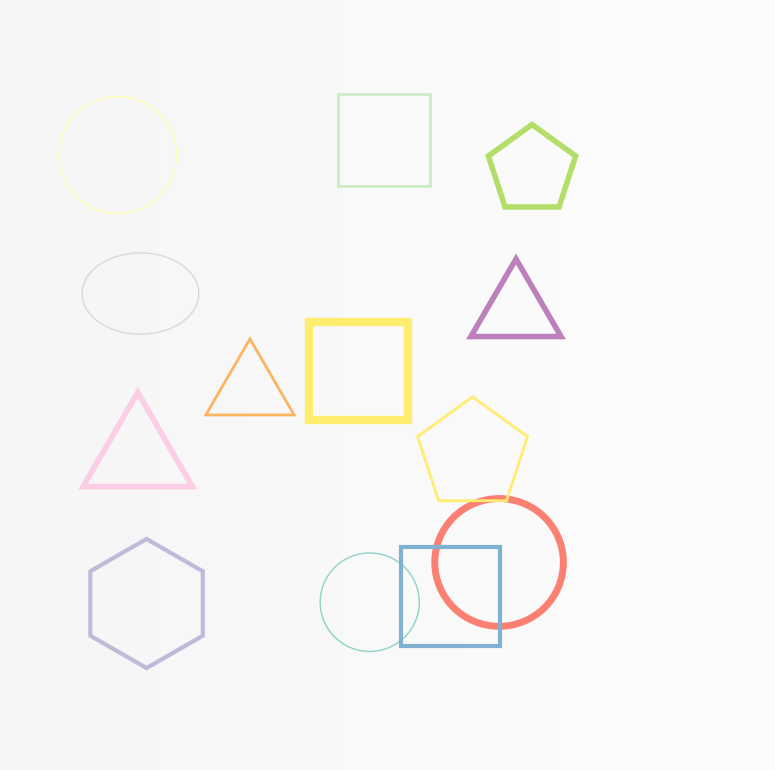[{"shape": "circle", "thickness": 0.5, "radius": 0.32, "center": [0.477, 0.218]}, {"shape": "circle", "thickness": 0.5, "radius": 0.38, "center": [0.152, 0.799]}, {"shape": "hexagon", "thickness": 1.5, "radius": 0.42, "center": [0.189, 0.216]}, {"shape": "circle", "thickness": 2.5, "radius": 0.41, "center": [0.644, 0.27]}, {"shape": "square", "thickness": 1.5, "radius": 0.32, "center": [0.581, 0.226]}, {"shape": "triangle", "thickness": 1, "radius": 0.33, "center": [0.323, 0.494]}, {"shape": "pentagon", "thickness": 2, "radius": 0.3, "center": [0.686, 0.779]}, {"shape": "triangle", "thickness": 2, "radius": 0.41, "center": [0.178, 0.409]}, {"shape": "oval", "thickness": 0.5, "radius": 0.38, "center": [0.181, 0.619]}, {"shape": "triangle", "thickness": 2, "radius": 0.34, "center": [0.666, 0.597]}, {"shape": "square", "thickness": 1, "radius": 0.3, "center": [0.495, 0.818]}, {"shape": "pentagon", "thickness": 1, "radius": 0.37, "center": [0.61, 0.41]}, {"shape": "square", "thickness": 3, "radius": 0.32, "center": [0.462, 0.518]}]